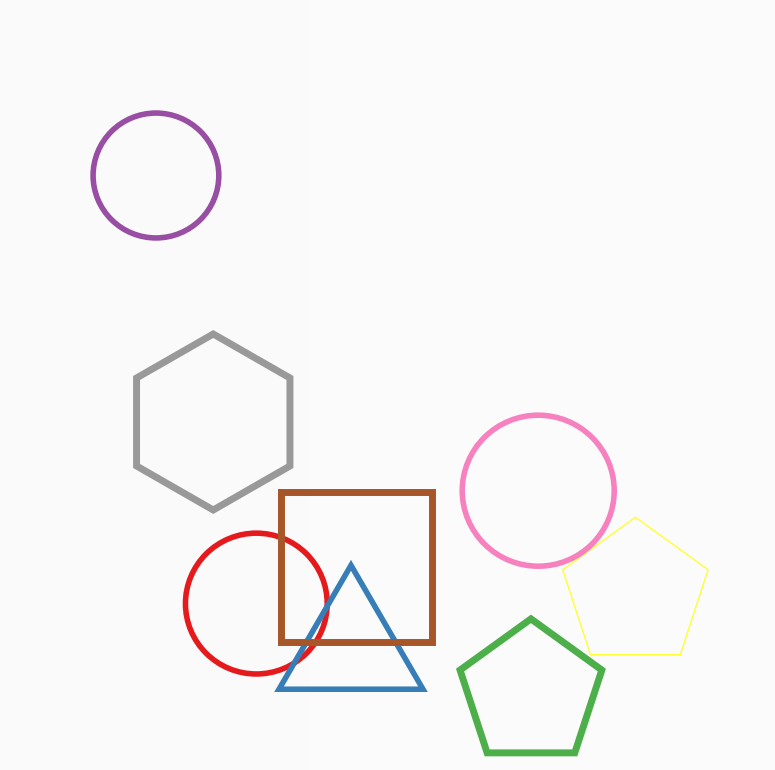[{"shape": "circle", "thickness": 2, "radius": 0.46, "center": [0.331, 0.216]}, {"shape": "triangle", "thickness": 2, "radius": 0.54, "center": [0.453, 0.159]}, {"shape": "pentagon", "thickness": 2.5, "radius": 0.48, "center": [0.685, 0.1]}, {"shape": "circle", "thickness": 2, "radius": 0.41, "center": [0.201, 0.772]}, {"shape": "pentagon", "thickness": 0.5, "radius": 0.49, "center": [0.82, 0.23]}, {"shape": "square", "thickness": 2.5, "radius": 0.49, "center": [0.46, 0.263]}, {"shape": "circle", "thickness": 2, "radius": 0.49, "center": [0.694, 0.363]}, {"shape": "hexagon", "thickness": 2.5, "radius": 0.57, "center": [0.275, 0.452]}]